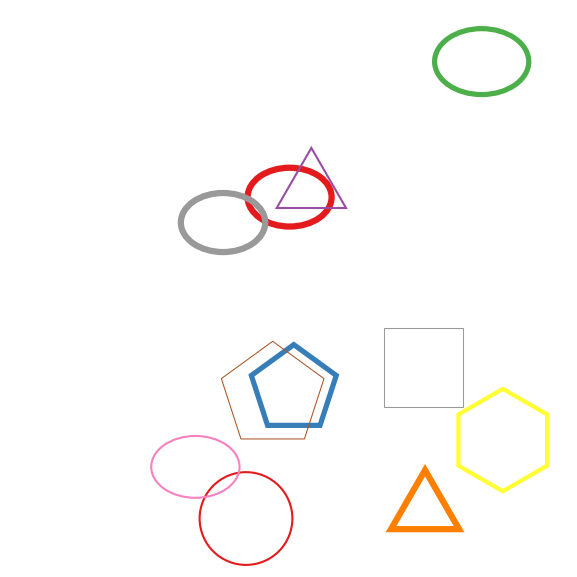[{"shape": "oval", "thickness": 3, "radius": 0.36, "center": [0.501, 0.658]}, {"shape": "circle", "thickness": 1, "radius": 0.4, "center": [0.426, 0.101]}, {"shape": "pentagon", "thickness": 2.5, "radius": 0.39, "center": [0.509, 0.325]}, {"shape": "oval", "thickness": 2.5, "radius": 0.41, "center": [0.834, 0.892]}, {"shape": "triangle", "thickness": 1, "radius": 0.35, "center": [0.539, 0.674]}, {"shape": "triangle", "thickness": 3, "radius": 0.34, "center": [0.736, 0.117]}, {"shape": "hexagon", "thickness": 2, "radius": 0.44, "center": [0.871, 0.237]}, {"shape": "pentagon", "thickness": 0.5, "radius": 0.47, "center": [0.472, 0.315]}, {"shape": "oval", "thickness": 1, "radius": 0.38, "center": [0.338, 0.191]}, {"shape": "oval", "thickness": 3, "radius": 0.37, "center": [0.386, 0.614]}, {"shape": "square", "thickness": 0.5, "radius": 0.34, "center": [0.733, 0.363]}]